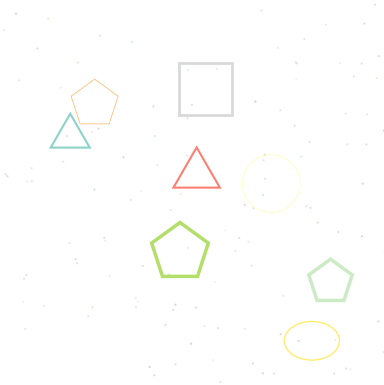[{"shape": "triangle", "thickness": 1.5, "radius": 0.29, "center": [0.182, 0.646]}, {"shape": "circle", "thickness": 0.5, "radius": 0.37, "center": [0.704, 0.523]}, {"shape": "triangle", "thickness": 1.5, "radius": 0.35, "center": [0.511, 0.547]}, {"shape": "pentagon", "thickness": 0.5, "radius": 0.32, "center": [0.246, 0.73]}, {"shape": "pentagon", "thickness": 2.5, "radius": 0.39, "center": [0.468, 0.345]}, {"shape": "square", "thickness": 2, "radius": 0.34, "center": [0.534, 0.769]}, {"shape": "pentagon", "thickness": 2.5, "radius": 0.3, "center": [0.858, 0.268]}, {"shape": "oval", "thickness": 1, "radius": 0.36, "center": [0.81, 0.115]}]